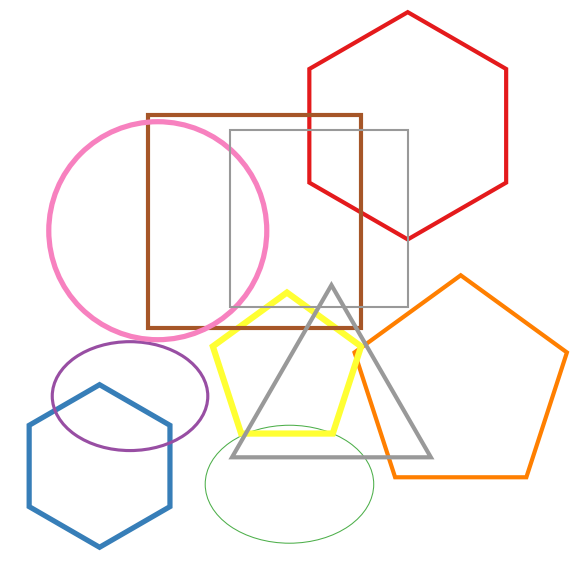[{"shape": "hexagon", "thickness": 2, "radius": 0.98, "center": [0.706, 0.781]}, {"shape": "hexagon", "thickness": 2.5, "radius": 0.7, "center": [0.172, 0.192]}, {"shape": "oval", "thickness": 0.5, "radius": 0.73, "center": [0.501, 0.161]}, {"shape": "oval", "thickness": 1.5, "radius": 0.67, "center": [0.225, 0.313]}, {"shape": "pentagon", "thickness": 2, "radius": 0.97, "center": [0.798, 0.329]}, {"shape": "pentagon", "thickness": 3, "radius": 0.67, "center": [0.497, 0.358]}, {"shape": "square", "thickness": 2, "radius": 0.92, "center": [0.441, 0.616]}, {"shape": "circle", "thickness": 2.5, "radius": 0.94, "center": [0.273, 0.6]}, {"shape": "triangle", "thickness": 2, "radius": 0.99, "center": [0.574, 0.307]}, {"shape": "square", "thickness": 1, "radius": 0.77, "center": [0.552, 0.621]}]